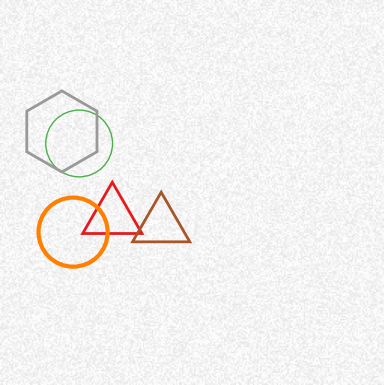[{"shape": "triangle", "thickness": 2, "radius": 0.44, "center": [0.292, 0.438]}, {"shape": "circle", "thickness": 1, "radius": 0.43, "center": [0.206, 0.627]}, {"shape": "circle", "thickness": 3, "radius": 0.45, "center": [0.19, 0.397]}, {"shape": "triangle", "thickness": 2, "radius": 0.43, "center": [0.419, 0.415]}, {"shape": "hexagon", "thickness": 2, "radius": 0.53, "center": [0.161, 0.659]}]